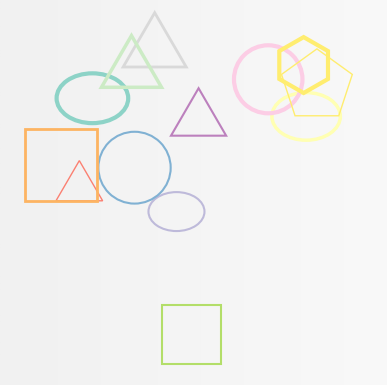[{"shape": "oval", "thickness": 3, "radius": 0.46, "center": [0.238, 0.745]}, {"shape": "oval", "thickness": 2.5, "radius": 0.44, "center": [0.79, 0.698]}, {"shape": "oval", "thickness": 1.5, "radius": 0.36, "center": [0.455, 0.45]}, {"shape": "triangle", "thickness": 1, "radius": 0.35, "center": [0.205, 0.513]}, {"shape": "circle", "thickness": 1.5, "radius": 0.47, "center": [0.347, 0.564]}, {"shape": "square", "thickness": 2, "radius": 0.47, "center": [0.157, 0.572]}, {"shape": "square", "thickness": 1.5, "radius": 0.38, "center": [0.493, 0.13]}, {"shape": "circle", "thickness": 3, "radius": 0.44, "center": [0.692, 0.794]}, {"shape": "triangle", "thickness": 2, "radius": 0.47, "center": [0.399, 0.873]}, {"shape": "triangle", "thickness": 1.5, "radius": 0.41, "center": [0.512, 0.689]}, {"shape": "triangle", "thickness": 2.5, "radius": 0.45, "center": [0.339, 0.818]}, {"shape": "hexagon", "thickness": 3, "radius": 0.36, "center": [0.784, 0.831]}, {"shape": "pentagon", "thickness": 1, "radius": 0.48, "center": [0.818, 0.777]}]